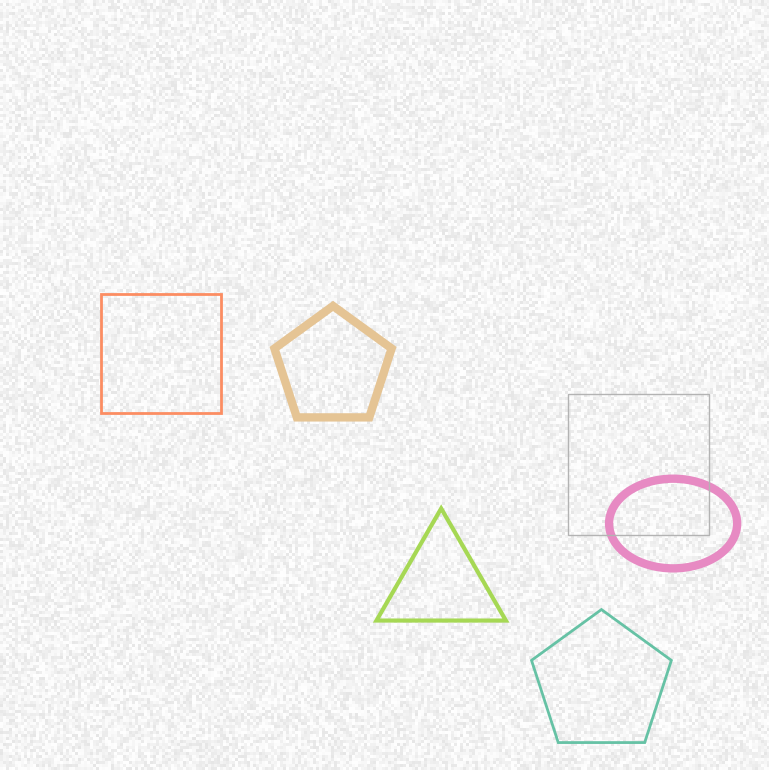[{"shape": "pentagon", "thickness": 1, "radius": 0.48, "center": [0.781, 0.113]}, {"shape": "square", "thickness": 1, "radius": 0.39, "center": [0.209, 0.541]}, {"shape": "oval", "thickness": 3, "radius": 0.42, "center": [0.874, 0.32]}, {"shape": "triangle", "thickness": 1.5, "radius": 0.49, "center": [0.573, 0.243]}, {"shape": "pentagon", "thickness": 3, "radius": 0.4, "center": [0.433, 0.523]}, {"shape": "square", "thickness": 0.5, "radius": 0.46, "center": [0.829, 0.397]}]